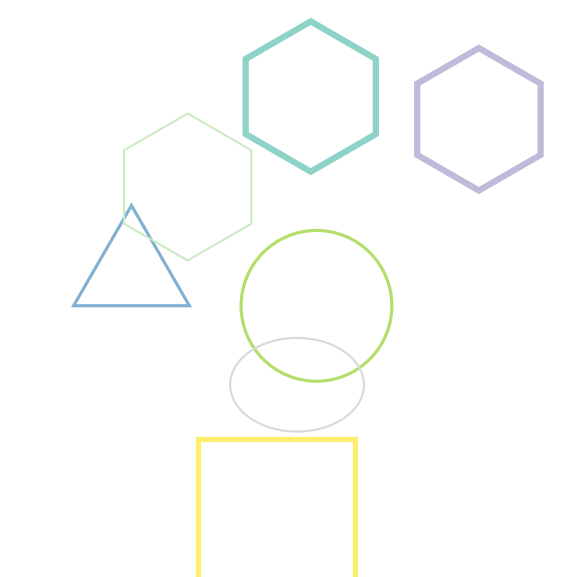[{"shape": "hexagon", "thickness": 3, "radius": 0.65, "center": [0.538, 0.832]}, {"shape": "hexagon", "thickness": 3, "radius": 0.62, "center": [0.829, 0.793]}, {"shape": "triangle", "thickness": 1.5, "radius": 0.58, "center": [0.228, 0.528]}, {"shape": "circle", "thickness": 1.5, "radius": 0.65, "center": [0.548, 0.47]}, {"shape": "oval", "thickness": 1, "radius": 0.58, "center": [0.514, 0.333]}, {"shape": "hexagon", "thickness": 1, "radius": 0.64, "center": [0.325, 0.675]}, {"shape": "square", "thickness": 2.5, "radius": 0.68, "center": [0.478, 0.103]}]